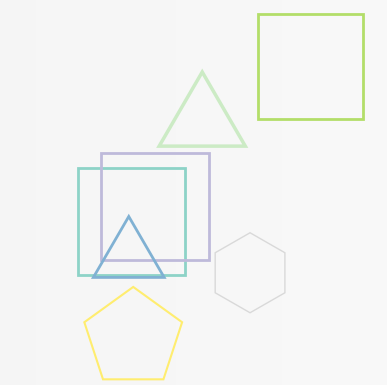[{"shape": "square", "thickness": 2, "radius": 0.69, "center": [0.34, 0.424]}, {"shape": "square", "thickness": 2, "radius": 0.7, "center": [0.4, 0.465]}, {"shape": "triangle", "thickness": 2, "radius": 0.53, "center": [0.332, 0.332]}, {"shape": "square", "thickness": 2, "radius": 0.68, "center": [0.801, 0.827]}, {"shape": "hexagon", "thickness": 1, "radius": 0.52, "center": [0.645, 0.292]}, {"shape": "triangle", "thickness": 2.5, "radius": 0.64, "center": [0.522, 0.685]}, {"shape": "pentagon", "thickness": 1.5, "radius": 0.66, "center": [0.344, 0.122]}]